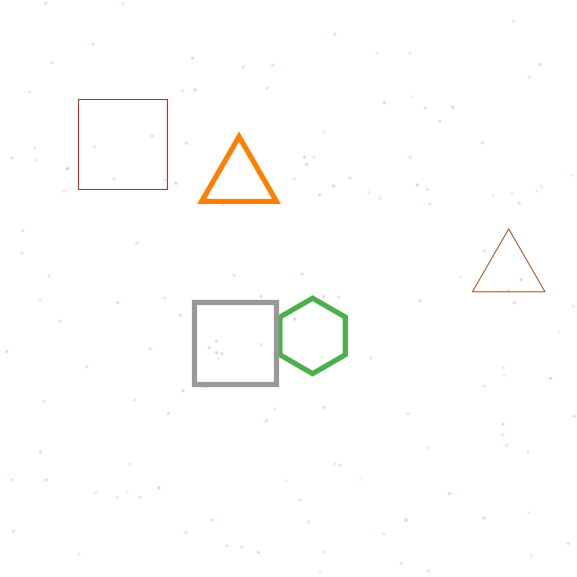[{"shape": "square", "thickness": 0.5, "radius": 0.39, "center": [0.212, 0.75]}, {"shape": "hexagon", "thickness": 2.5, "radius": 0.33, "center": [0.541, 0.417]}, {"shape": "triangle", "thickness": 2.5, "radius": 0.37, "center": [0.414, 0.688]}, {"shape": "triangle", "thickness": 0.5, "radius": 0.36, "center": [0.881, 0.53]}, {"shape": "square", "thickness": 2.5, "radius": 0.35, "center": [0.407, 0.405]}]